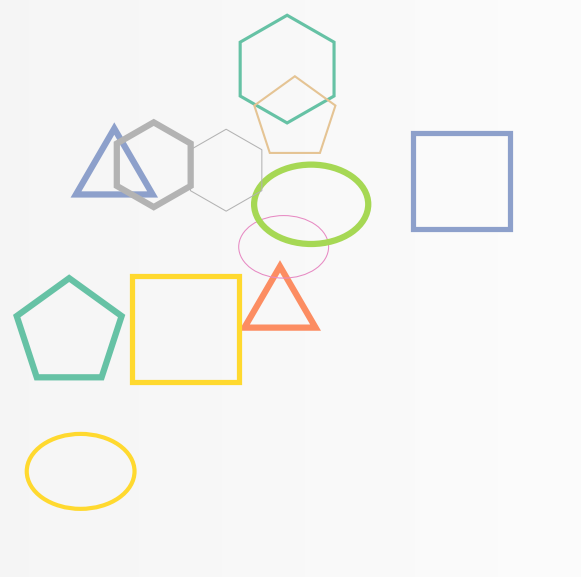[{"shape": "hexagon", "thickness": 1.5, "radius": 0.47, "center": [0.494, 0.879]}, {"shape": "pentagon", "thickness": 3, "radius": 0.47, "center": [0.119, 0.423]}, {"shape": "triangle", "thickness": 3, "radius": 0.35, "center": [0.482, 0.467]}, {"shape": "square", "thickness": 2.5, "radius": 0.42, "center": [0.794, 0.685]}, {"shape": "triangle", "thickness": 3, "radius": 0.38, "center": [0.197, 0.7]}, {"shape": "oval", "thickness": 0.5, "radius": 0.39, "center": [0.488, 0.572]}, {"shape": "oval", "thickness": 3, "radius": 0.49, "center": [0.535, 0.645]}, {"shape": "square", "thickness": 2.5, "radius": 0.46, "center": [0.319, 0.43]}, {"shape": "oval", "thickness": 2, "radius": 0.46, "center": [0.139, 0.183]}, {"shape": "pentagon", "thickness": 1, "radius": 0.37, "center": [0.507, 0.794]}, {"shape": "hexagon", "thickness": 3, "radius": 0.37, "center": [0.264, 0.714]}, {"shape": "hexagon", "thickness": 0.5, "radius": 0.35, "center": [0.389, 0.704]}]